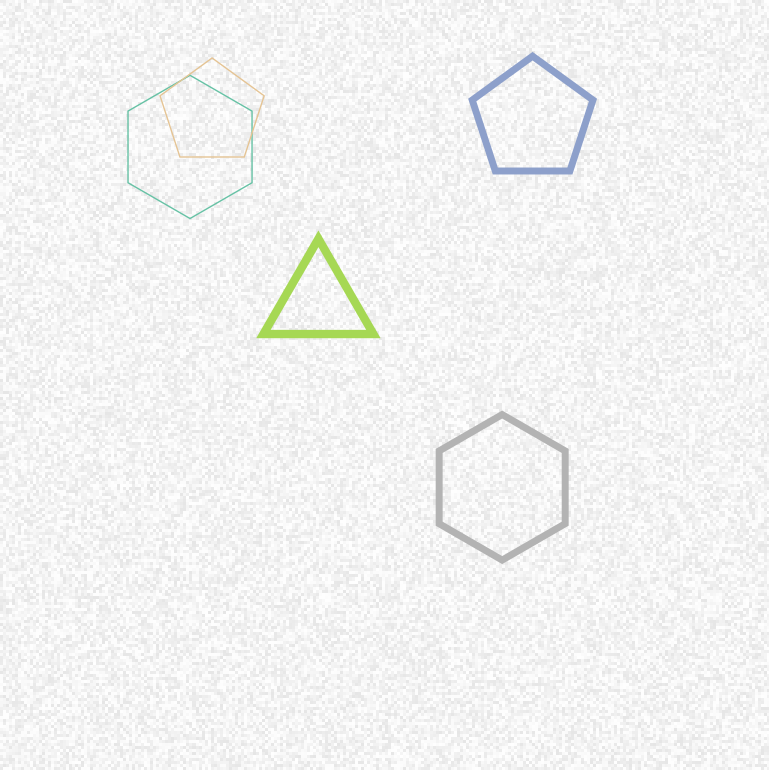[{"shape": "hexagon", "thickness": 0.5, "radius": 0.47, "center": [0.247, 0.809]}, {"shape": "pentagon", "thickness": 2.5, "radius": 0.41, "center": [0.692, 0.845]}, {"shape": "triangle", "thickness": 3, "radius": 0.41, "center": [0.414, 0.607]}, {"shape": "pentagon", "thickness": 0.5, "radius": 0.36, "center": [0.275, 0.854]}, {"shape": "hexagon", "thickness": 2.5, "radius": 0.47, "center": [0.652, 0.367]}]